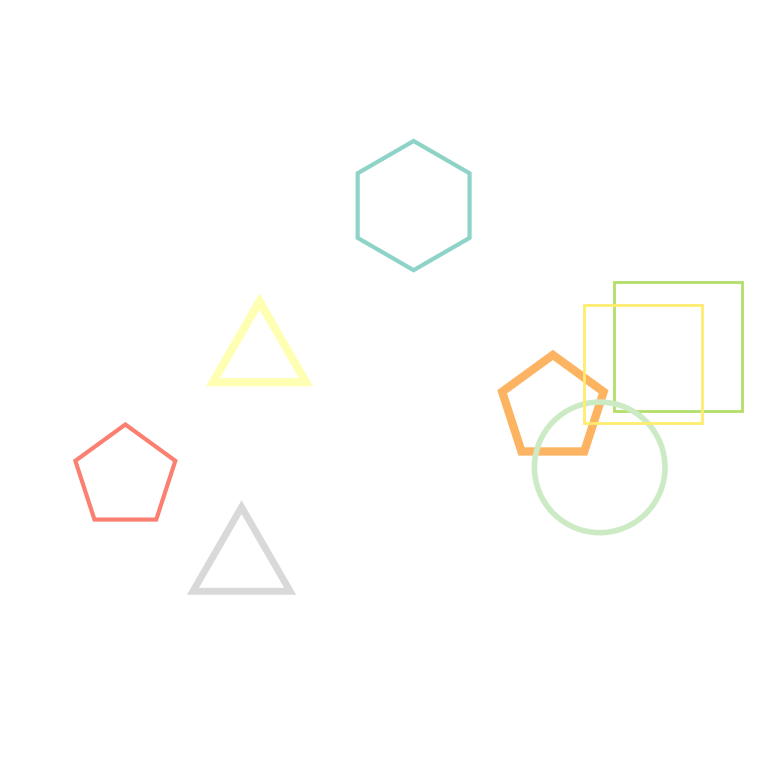[{"shape": "hexagon", "thickness": 1.5, "radius": 0.42, "center": [0.537, 0.733]}, {"shape": "triangle", "thickness": 3, "radius": 0.35, "center": [0.337, 0.539]}, {"shape": "pentagon", "thickness": 1.5, "radius": 0.34, "center": [0.163, 0.38]}, {"shape": "pentagon", "thickness": 3, "radius": 0.35, "center": [0.718, 0.47]}, {"shape": "square", "thickness": 1, "radius": 0.42, "center": [0.881, 0.55]}, {"shape": "triangle", "thickness": 2.5, "radius": 0.36, "center": [0.314, 0.269]}, {"shape": "circle", "thickness": 2, "radius": 0.42, "center": [0.779, 0.393]}, {"shape": "square", "thickness": 1, "radius": 0.38, "center": [0.835, 0.527]}]